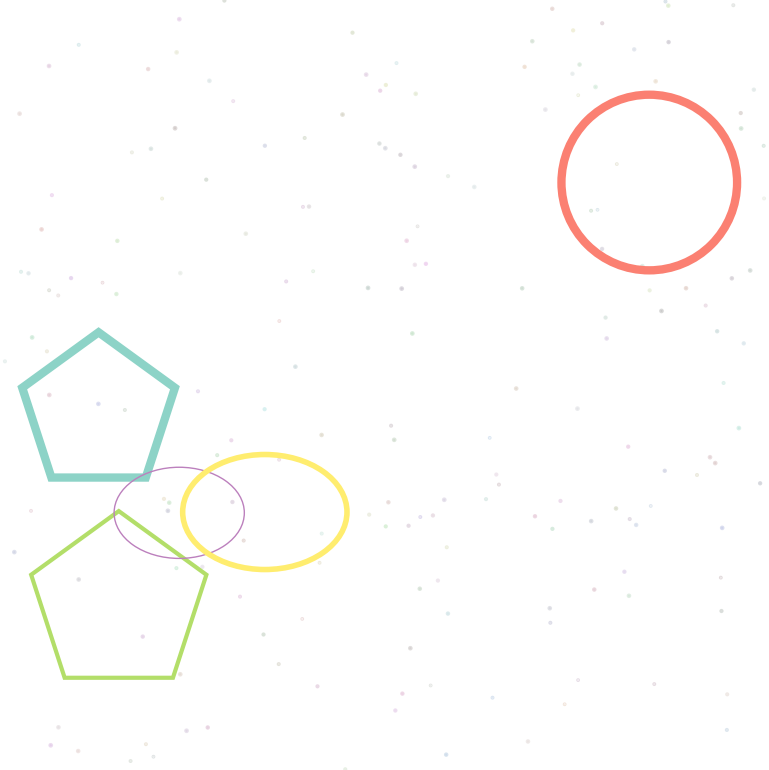[{"shape": "pentagon", "thickness": 3, "radius": 0.52, "center": [0.128, 0.464]}, {"shape": "circle", "thickness": 3, "radius": 0.57, "center": [0.843, 0.763]}, {"shape": "pentagon", "thickness": 1.5, "radius": 0.6, "center": [0.154, 0.217]}, {"shape": "oval", "thickness": 0.5, "radius": 0.42, "center": [0.233, 0.334]}, {"shape": "oval", "thickness": 2, "radius": 0.53, "center": [0.344, 0.335]}]